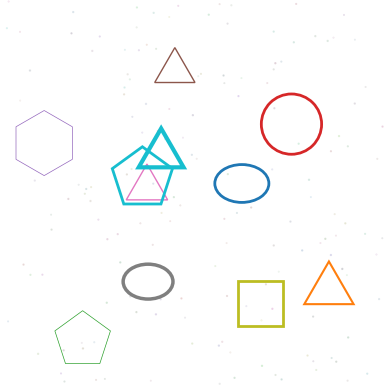[{"shape": "oval", "thickness": 2, "radius": 0.35, "center": [0.628, 0.523]}, {"shape": "triangle", "thickness": 1.5, "radius": 0.37, "center": [0.854, 0.247]}, {"shape": "pentagon", "thickness": 0.5, "radius": 0.38, "center": [0.215, 0.117]}, {"shape": "circle", "thickness": 2, "radius": 0.39, "center": [0.757, 0.678]}, {"shape": "hexagon", "thickness": 0.5, "radius": 0.42, "center": [0.115, 0.628]}, {"shape": "triangle", "thickness": 1, "radius": 0.3, "center": [0.454, 0.816]}, {"shape": "triangle", "thickness": 1, "radius": 0.31, "center": [0.382, 0.512]}, {"shape": "oval", "thickness": 2.5, "radius": 0.32, "center": [0.385, 0.269]}, {"shape": "square", "thickness": 2, "radius": 0.29, "center": [0.676, 0.212]}, {"shape": "triangle", "thickness": 3, "radius": 0.34, "center": [0.419, 0.599]}, {"shape": "pentagon", "thickness": 2, "radius": 0.41, "center": [0.37, 0.537]}]